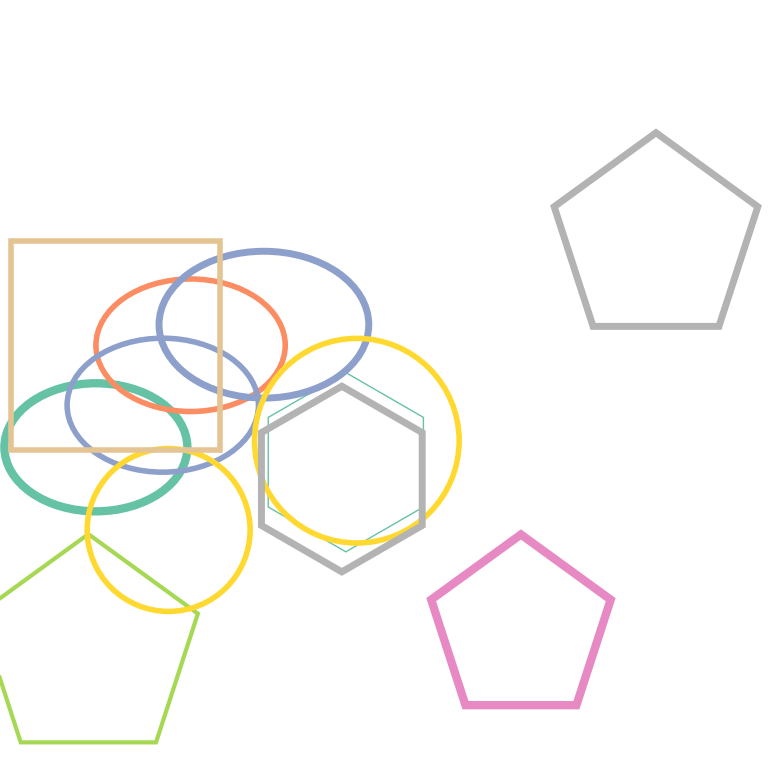[{"shape": "oval", "thickness": 3, "radius": 0.59, "center": [0.125, 0.419]}, {"shape": "hexagon", "thickness": 0.5, "radius": 0.58, "center": [0.449, 0.4]}, {"shape": "oval", "thickness": 2, "radius": 0.61, "center": [0.248, 0.552]}, {"shape": "oval", "thickness": 2, "radius": 0.62, "center": [0.211, 0.474]}, {"shape": "oval", "thickness": 2.5, "radius": 0.68, "center": [0.343, 0.578]}, {"shape": "pentagon", "thickness": 3, "radius": 0.61, "center": [0.677, 0.183]}, {"shape": "pentagon", "thickness": 1.5, "radius": 0.75, "center": [0.115, 0.157]}, {"shape": "circle", "thickness": 2, "radius": 0.53, "center": [0.219, 0.312]}, {"shape": "circle", "thickness": 2, "radius": 0.66, "center": [0.463, 0.428]}, {"shape": "square", "thickness": 2, "radius": 0.68, "center": [0.15, 0.551]}, {"shape": "pentagon", "thickness": 2.5, "radius": 0.7, "center": [0.852, 0.689]}, {"shape": "hexagon", "thickness": 2.5, "radius": 0.6, "center": [0.444, 0.378]}]